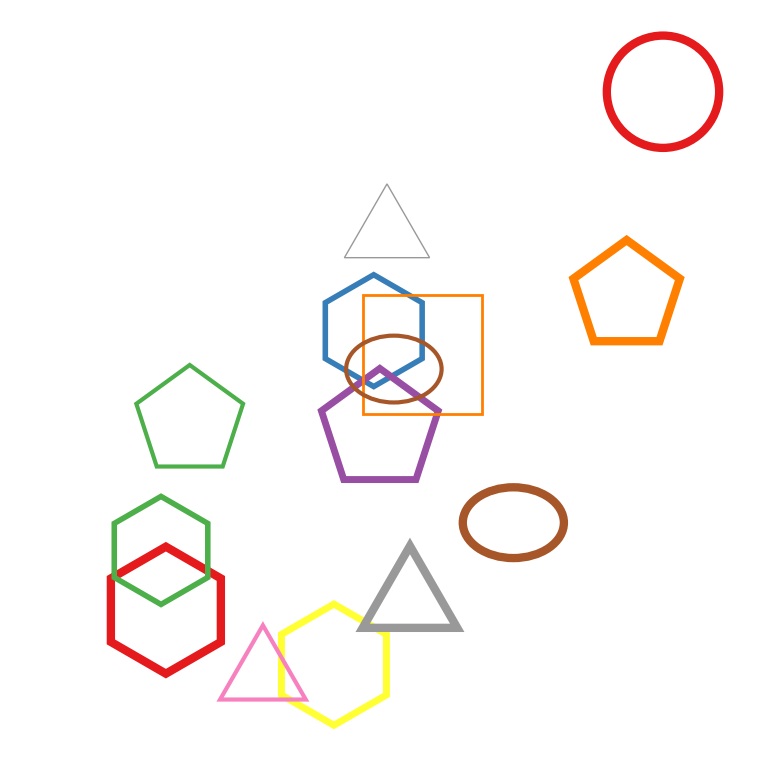[{"shape": "hexagon", "thickness": 3, "radius": 0.41, "center": [0.215, 0.208]}, {"shape": "circle", "thickness": 3, "radius": 0.36, "center": [0.861, 0.881]}, {"shape": "hexagon", "thickness": 2, "radius": 0.36, "center": [0.485, 0.571]}, {"shape": "hexagon", "thickness": 2, "radius": 0.35, "center": [0.209, 0.285]}, {"shape": "pentagon", "thickness": 1.5, "radius": 0.36, "center": [0.246, 0.453]}, {"shape": "pentagon", "thickness": 2.5, "radius": 0.4, "center": [0.493, 0.442]}, {"shape": "pentagon", "thickness": 3, "radius": 0.36, "center": [0.814, 0.616]}, {"shape": "square", "thickness": 1, "radius": 0.39, "center": [0.549, 0.539]}, {"shape": "hexagon", "thickness": 2.5, "radius": 0.39, "center": [0.434, 0.137]}, {"shape": "oval", "thickness": 1.5, "radius": 0.31, "center": [0.512, 0.521]}, {"shape": "oval", "thickness": 3, "radius": 0.33, "center": [0.667, 0.321]}, {"shape": "triangle", "thickness": 1.5, "radius": 0.32, "center": [0.341, 0.124]}, {"shape": "triangle", "thickness": 0.5, "radius": 0.32, "center": [0.503, 0.697]}, {"shape": "triangle", "thickness": 3, "radius": 0.35, "center": [0.532, 0.22]}]